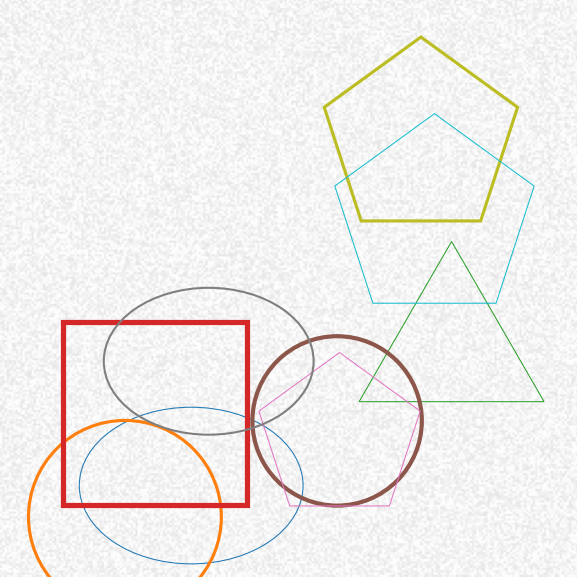[{"shape": "oval", "thickness": 0.5, "radius": 0.97, "center": [0.331, 0.158]}, {"shape": "circle", "thickness": 1.5, "radius": 0.83, "center": [0.216, 0.104]}, {"shape": "triangle", "thickness": 0.5, "radius": 0.92, "center": [0.782, 0.396]}, {"shape": "square", "thickness": 2.5, "radius": 0.8, "center": [0.269, 0.283]}, {"shape": "circle", "thickness": 2, "radius": 0.73, "center": [0.584, 0.27]}, {"shape": "pentagon", "thickness": 0.5, "radius": 0.73, "center": [0.588, 0.242]}, {"shape": "oval", "thickness": 1, "radius": 0.91, "center": [0.361, 0.374]}, {"shape": "pentagon", "thickness": 1.5, "radius": 0.88, "center": [0.729, 0.759]}, {"shape": "pentagon", "thickness": 0.5, "radius": 0.91, "center": [0.752, 0.621]}]